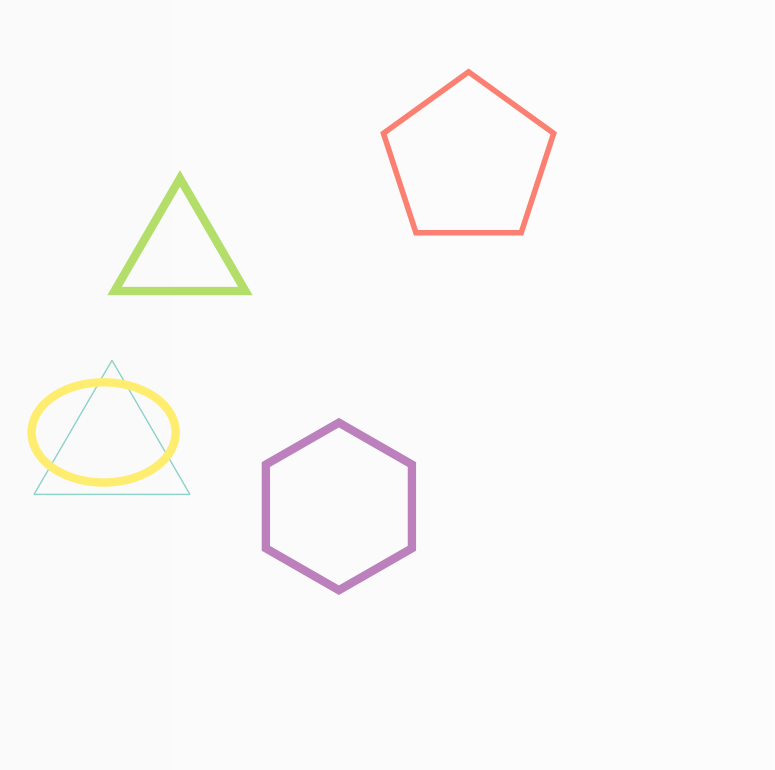[{"shape": "triangle", "thickness": 0.5, "radius": 0.58, "center": [0.144, 0.416]}, {"shape": "pentagon", "thickness": 2, "radius": 0.58, "center": [0.605, 0.791]}, {"shape": "triangle", "thickness": 3, "radius": 0.49, "center": [0.232, 0.671]}, {"shape": "hexagon", "thickness": 3, "radius": 0.54, "center": [0.437, 0.342]}, {"shape": "oval", "thickness": 3, "radius": 0.46, "center": [0.134, 0.438]}]